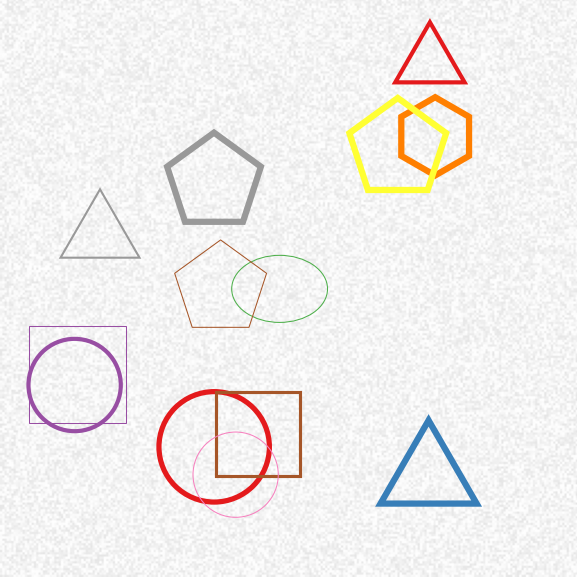[{"shape": "circle", "thickness": 2.5, "radius": 0.48, "center": [0.371, 0.225]}, {"shape": "triangle", "thickness": 2, "radius": 0.35, "center": [0.744, 0.891]}, {"shape": "triangle", "thickness": 3, "radius": 0.48, "center": [0.742, 0.175]}, {"shape": "oval", "thickness": 0.5, "radius": 0.41, "center": [0.484, 0.499]}, {"shape": "circle", "thickness": 2, "radius": 0.4, "center": [0.129, 0.332]}, {"shape": "square", "thickness": 0.5, "radius": 0.42, "center": [0.134, 0.351]}, {"shape": "hexagon", "thickness": 3, "radius": 0.34, "center": [0.754, 0.763]}, {"shape": "pentagon", "thickness": 3, "radius": 0.44, "center": [0.689, 0.741]}, {"shape": "square", "thickness": 1.5, "radius": 0.36, "center": [0.447, 0.248]}, {"shape": "pentagon", "thickness": 0.5, "radius": 0.42, "center": [0.382, 0.5]}, {"shape": "circle", "thickness": 0.5, "radius": 0.37, "center": [0.408, 0.177]}, {"shape": "triangle", "thickness": 1, "radius": 0.39, "center": [0.173, 0.592]}, {"shape": "pentagon", "thickness": 3, "radius": 0.43, "center": [0.371, 0.684]}]